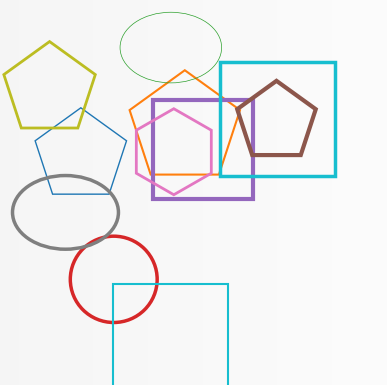[{"shape": "pentagon", "thickness": 1, "radius": 0.62, "center": [0.209, 0.596]}, {"shape": "pentagon", "thickness": 1.5, "radius": 0.75, "center": [0.477, 0.668]}, {"shape": "oval", "thickness": 0.5, "radius": 0.66, "center": [0.441, 0.876]}, {"shape": "circle", "thickness": 2.5, "radius": 0.56, "center": [0.294, 0.274]}, {"shape": "square", "thickness": 3, "radius": 0.65, "center": [0.525, 0.611]}, {"shape": "pentagon", "thickness": 3, "radius": 0.53, "center": [0.713, 0.683]}, {"shape": "hexagon", "thickness": 2, "radius": 0.56, "center": [0.449, 0.606]}, {"shape": "oval", "thickness": 2.5, "radius": 0.68, "center": [0.169, 0.448]}, {"shape": "pentagon", "thickness": 2, "radius": 0.62, "center": [0.128, 0.768]}, {"shape": "square", "thickness": 2.5, "radius": 0.74, "center": [0.715, 0.69]}, {"shape": "square", "thickness": 1.5, "radius": 0.75, "center": [0.44, 0.114]}]